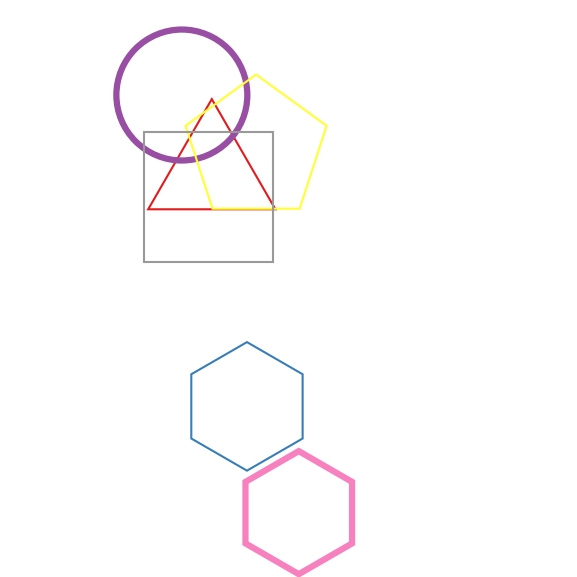[{"shape": "triangle", "thickness": 1, "radius": 0.64, "center": [0.367, 0.7]}, {"shape": "hexagon", "thickness": 1, "radius": 0.56, "center": [0.428, 0.295]}, {"shape": "circle", "thickness": 3, "radius": 0.57, "center": [0.315, 0.835]}, {"shape": "pentagon", "thickness": 1, "radius": 0.64, "center": [0.443, 0.742]}, {"shape": "hexagon", "thickness": 3, "radius": 0.53, "center": [0.517, 0.111]}, {"shape": "square", "thickness": 1, "radius": 0.56, "center": [0.361, 0.658]}]